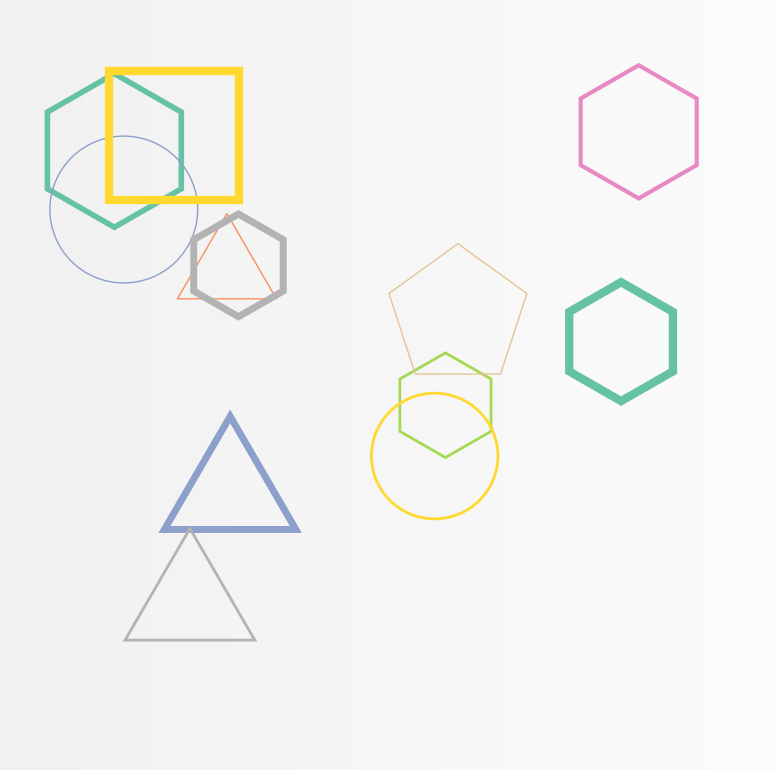[{"shape": "hexagon", "thickness": 3, "radius": 0.39, "center": [0.801, 0.556]}, {"shape": "hexagon", "thickness": 2, "radius": 0.5, "center": [0.148, 0.805]}, {"shape": "triangle", "thickness": 0.5, "radius": 0.37, "center": [0.293, 0.649]}, {"shape": "triangle", "thickness": 2.5, "radius": 0.49, "center": [0.297, 0.361]}, {"shape": "circle", "thickness": 0.5, "radius": 0.48, "center": [0.16, 0.728]}, {"shape": "hexagon", "thickness": 1.5, "radius": 0.43, "center": [0.824, 0.829]}, {"shape": "hexagon", "thickness": 1, "radius": 0.34, "center": [0.575, 0.474]}, {"shape": "square", "thickness": 3, "radius": 0.42, "center": [0.224, 0.824]}, {"shape": "circle", "thickness": 1, "radius": 0.41, "center": [0.561, 0.408]}, {"shape": "pentagon", "thickness": 0.5, "radius": 0.47, "center": [0.591, 0.59]}, {"shape": "hexagon", "thickness": 2.5, "radius": 0.33, "center": [0.308, 0.655]}, {"shape": "triangle", "thickness": 1, "radius": 0.48, "center": [0.245, 0.217]}]